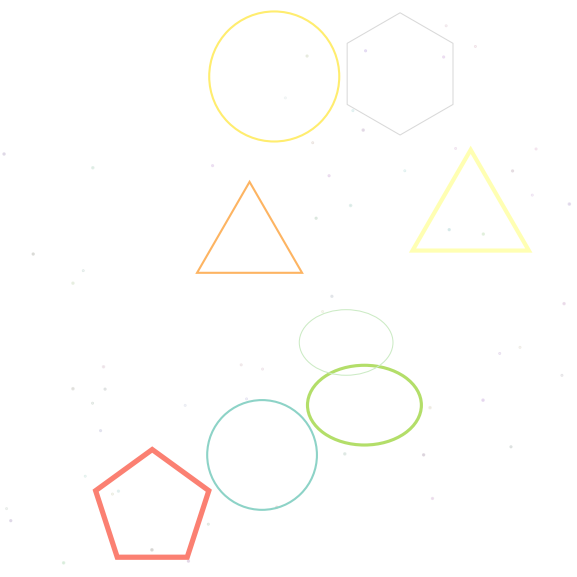[{"shape": "circle", "thickness": 1, "radius": 0.48, "center": [0.454, 0.211]}, {"shape": "triangle", "thickness": 2, "radius": 0.58, "center": [0.815, 0.623]}, {"shape": "pentagon", "thickness": 2.5, "radius": 0.52, "center": [0.264, 0.118]}, {"shape": "triangle", "thickness": 1, "radius": 0.52, "center": [0.432, 0.579]}, {"shape": "oval", "thickness": 1.5, "radius": 0.49, "center": [0.631, 0.298]}, {"shape": "hexagon", "thickness": 0.5, "radius": 0.53, "center": [0.693, 0.871]}, {"shape": "oval", "thickness": 0.5, "radius": 0.41, "center": [0.599, 0.406]}, {"shape": "circle", "thickness": 1, "radius": 0.56, "center": [0.475, 0.867]}]